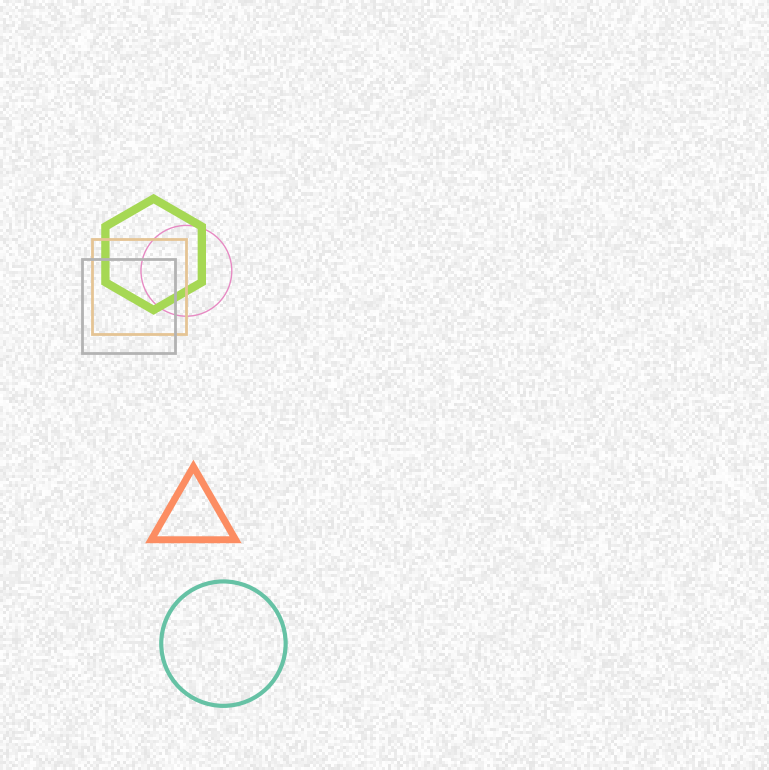[{"shape": "circle", "thickness": 1.5, "radius": 0.4, "center": [0.29, 0.164]}, {"shape": "triangle", "thickness": 2.5, "radius": 0.32, "center": [0.251, 0.331]}, {"shape": "circle", "thickness": 0.5, "radius": 0.29, "center": [0.242, 0.648]}, {"shape": "hexagon", "thickness": 3, "radius": 0.36, "center": [0.199, 0.67]}, {"shape": "square", "thickness": 1, "radius": 0.31, "center": [0.18, 0.628]}, {"shape": "square", "thickness": 1, "radius": 0.3, "center": [0.167, 0.603]}]